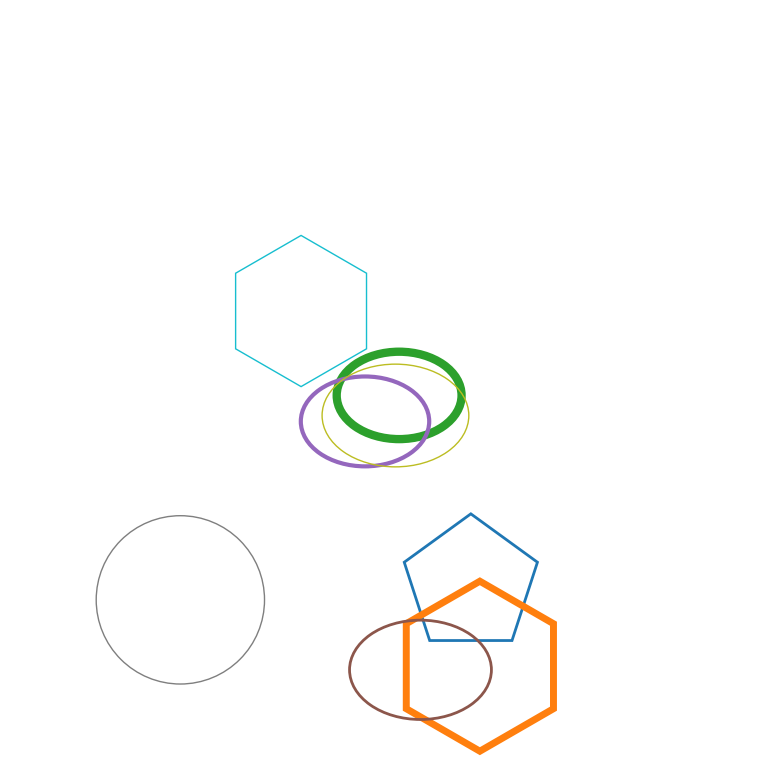[{"shape": "pentagon", "thickness": 1, "radius": 0.45, "center": [0.611, 0.242]}, {"shape": "hexagon", "thickness": 2.5, "radius": 0.55, "center": [0.623, 0.135]}, {"shape": "oval", "thickness": 3, "radius": 0.41, "center": [0.518, 0.486]}, {"shape": "oval", "thickness": 1.5, "radius": 0.42, "center": [0.474, 0.453]}, {"shape": "oval", "thickness": 1, "radius": 0.46, "center": [0.546, 0.13]}, {"shape": "circle", "thickness": 0.5, "radius": 0.55, "center": [0.234, 0.221]}, {"shape": "oval", "thickness": 0.5, "radius": 0.48, "center": [0.514, 0.46]}, {"shape": "hexagon", "thickness": 0.5, "radius": 0.49, "center": [0.391, 0.596]}]